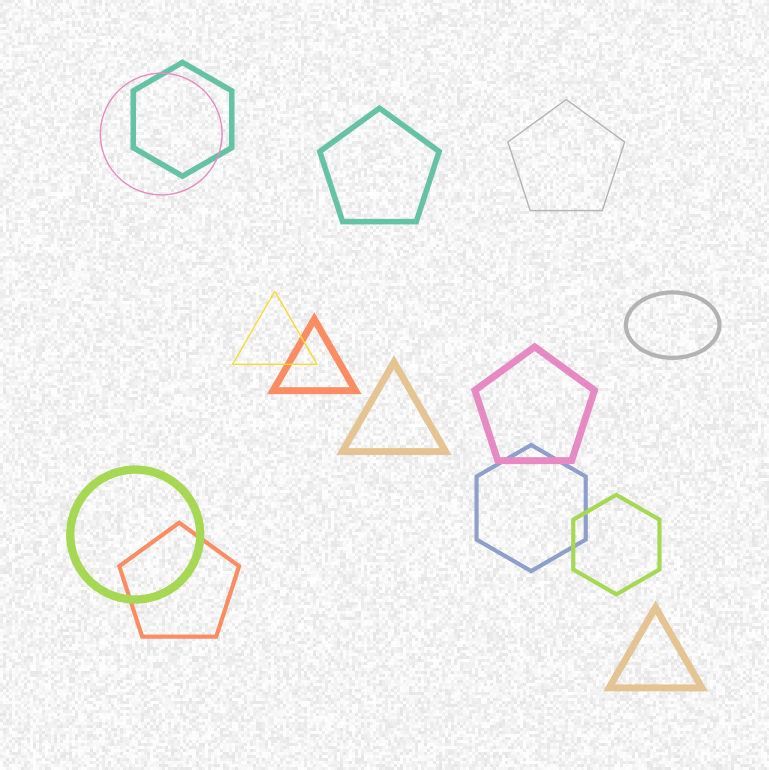[{"shape": "pentagon", "thickness": 2, "radius": 0.41, "center": [0.493, 0.778]}, {"shape": "hexagon", "thickness": 2, "radius": 0.37, "center": [0.237, 0.845]}, {"shape": "triangle", "thickness": 2.5, "radius": 0.31, "center": [0.408, 0.524]}, {"shape": "pentagon", "thickness": 1.5, "radius": 0.41, "center": [0.233, 0.239]}, {"shape": "hexagon", "thickness": 1.5, "radius": 0.41, "center": [0.69, 0.34]}, {"shape": "pentagon", "thickness": 2.5, "radius": 0.41, "center": [0.694, 0.468]}, {"shape": "circle", "thickness": 0.5, "radius": 0.4, "center": [0.209, 0.826]}, {"shape": "circle", "thickness": 3, "radius": 0.42, "center": [0.176, 0.306]}, {"shape": "hexagon", "thickness": 1.5, "radius": 0.32, "center": [0.8, 0.293]}, {"shape": "triangle", "thickness": 0.5, "radius": 0.32, "center": [0.357, 0.559]}, {"shape": "triangle", "thickness": 2.5, "radius": 0.39, "center": [0.512, 0.452]}, {"shape": "triangle", "thickness": 2.5, "radius": 0.35, "center": [0.851, 0.141]}, {"shape": "oval", "thickness": 1.5, "radius": 0.3, "center": [0.874, 0.578]}, {"shape": "pentagon", "thickness": 0.5, "radius": 0.4, "center": [0.735, 0.791]}]